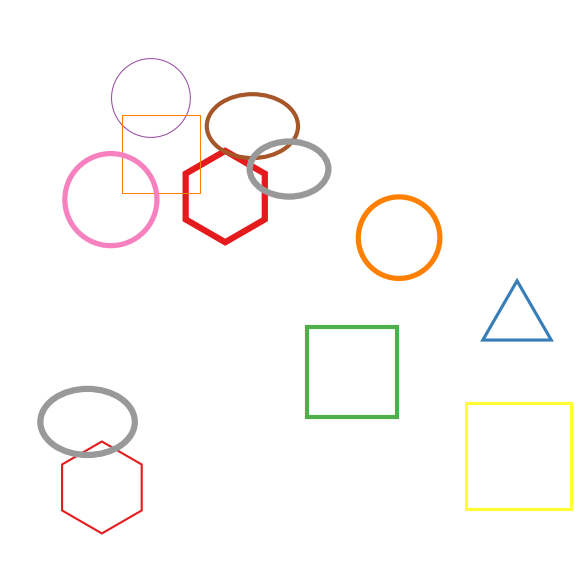[{"shape": "hexagon", "thickness": 1, "radius": 0.4, "center": [0.176, 0.155]}, {"shape": "hexagon", "thickness": 3, "radius": 0.4, "center": [0.39, 0.659]}, {"shape": "triangle", "thickness": 1.5, "radius": 0.34, "center": [0.895, 0.445]}, {"shape": "square", "thickness": 2, "radius": 0.39, "center": [0.61, 0.355]}, {"shape": "circle", "thickness": 0.5, "radius": 0.34, "center": [0.261, 0.829]}, {"shape": "square", "thickness": 0.5, "radius": 0.34, "center": [0.278, 0.733]}, {"shape": "circle", "thickness": 2.5, "radius": 0.35, "center": [0.691, 0.588]}, {"shape": "square", "thickness": 1.5, "radius": 0.46, "center": [0.898, 0.21]}, {"shape": "oval", "thickness": 2, "radius": 0.39, "center": [0.437, 0.781]}, {"shape": "circle", "thickness": 2.5, "radius": 0.4, "center": [0.192, 0.653]}, {"shape": "oval", "thickness": 3, "radius": 0.41, "center": [0.152, 0.269]}, {"shape": "oval", "thickness": 3, "radius": 0.34, "center": [0.501, 0.706]}]